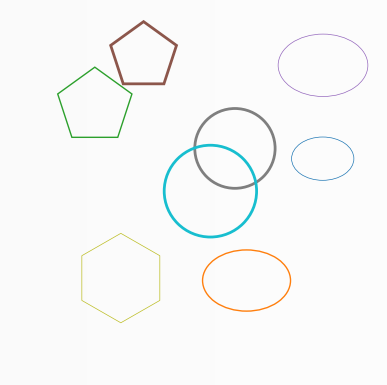[{"shape": "oval", "thickness": 0.5, "radius": 0.4, "center": [0.833, 0.588]}, {"shape": "oval", "thickness": 1, "radius": 0.57, "center": [0.636, 0.271]}, {"shape": "pentagon", "thickness": 1, "radius": 0.5, "center": [0.245, 0.725]}, {"shape": "oval", "thickness": 0.5, "radius": 0.58, "center": [0.834, 0.83]}, {"shape": "pentagon", "thickness": 2, "radius": 0.45, "center": [0.371, 0.854]}, {"shape": "circle", "thickness": 2, "radius": 0.52, "center": [0.606, 0.615]}, {"shape": "hexagon", "thickness": 0.5, "radius": 0.58, "center": [0.312, 0.278]}, {"shape": "circle", "thickness": 2, "radius": 0.6, "center": [0.543, 0.504]}]